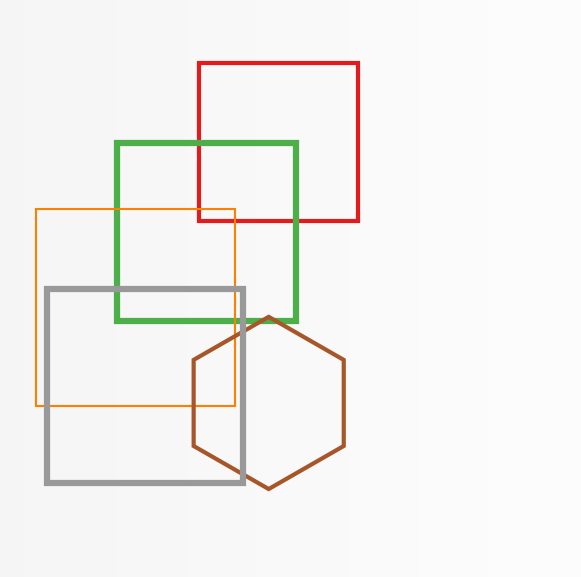[{"shape": "square", "thickness": 2, "radius": 0.68, "center": [0.479, 0.753]}, {"shape": "square", "thickness": 3, "radius": 0.77, "center": [0.356, 0.597]}, {"shape": "square", "thickness": 1, "radius": 0.85, "center": [0.233, 0.467]}, {"shape": "hexagon", "thickness": 2, "radius": 0.75, "center": [0.462, 0.301]}, {"shape": "square", "thickness": 3, "radius": 0.84, "center": [0.249, 0.331]}]